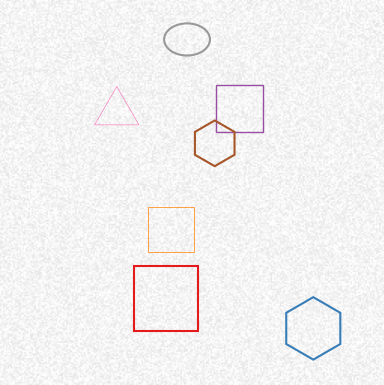[{"shape": "square", "thickness": 1.5, "radius": 0.42, "center": [0.431, 0.225]}, {"shape": "hexagon", "thickness": 1.5, "radius": 0.41, "center": [0.814, 0.147]}, {"shape": "square", "thickness": 1, "radius": 0.3, "center": [0.622, 0.718]}, {"shape": "square", "thickness": 0.5, "radius": 0.3, "center": [0.445, 0.404]}, {"shape": "hexagon", "thickness": 1.5, "radius": 0.3, "center": [0.558, 0.628]}, {"shape": "triangle", "thickness": 0.5, "radius": 0.33, "center": [0.303, 0.709]}, {"shape": "oval", "thickness": 1.5, "radius": 0.3, "center": [0.486, 0.898]}]